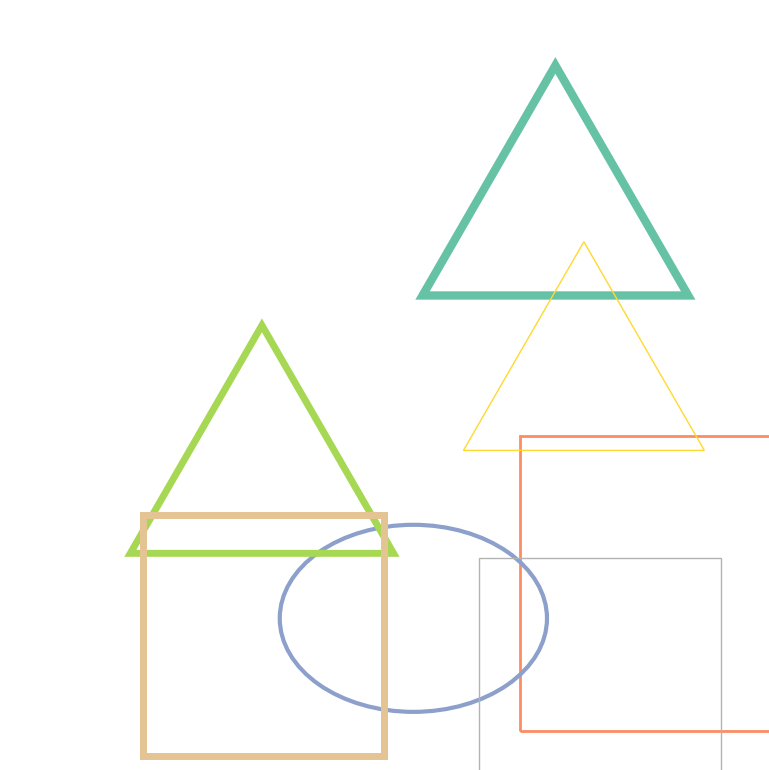[{"shape": "triangle", "thickness": 3, "radius": 1.0, "center": [0.721, 0.716]}, {"shape": "square", "thickness": 1, "radius": 0.96, "center": [0.868, 0.242]}, {"shape": "oval", "thickness": 1.5, "radius": 0.87, "center": [0.537, 0.197]}, {"shape": "triangle", "thickness": 2.5, "radius": 0.99, "center": [0.34, 0.38]}, {"shape": "triangle", "thickness": 0.5, "radius": 0.9, "center": [0.758, 0.505]}, {"shape": "square", "thickness": 2.5, "radius": 0.78, "center": [0.342, 0.175]}, {"shape": "square", "thickness": 0.5, "radius": 0.78, "center": [0.779, 0.119]}]